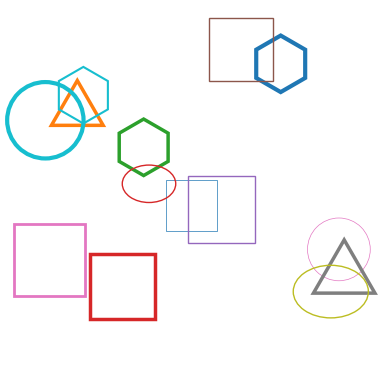[{"shape": "square", "thickness": 0.5, "radius": 0.34, "center": [0.498, 0.466]}, {"shape": "hexagon", "thickness": 3, "radius": 0.37, "center": [0.729, 0.834]}, {"shape": "triangle", "thickness": 2.5, "radius": 0.39, "center": [0.201, 0.713]}, {"shape": "hexagon", "thickness": 2.5, "radius": 0.37, "center": [0.373, 0.617]}, {"shape": "oval", "thickness": 1, "radius": 0.35, "center": [0.387, 0.523]}, {"shape": "square", "thickness": 2.5, "radius": 0.42, "center": [0.318, 0.255]}, {"shape": "square", "thickness": 1, "radius": 0.43, "center": [0.575, 0.456]}, {"shape": "square", "thickness": 1, "radius": 0.41, "center": [0.626, 0.871]}, {"shape": "circle", "thickness": 0.5, "radius": 0.41, "center": [0.88, 0.352]}, {"shape": "square", "thickness": 2, "radius": 0.47, "center": [0.129, 0.324]}, {"shape": "triangle", "thickness": 2.5, "radius": 0.46, "center": [0.894, 0.285]}, {"shape": "oval", "thickness": 1, "radius": 0.49, "center": [0.859, 0.243]}, {"shape": "hexagon", "thickness": 1.5, "radius": 0.37, "center": [0.217, 0.753]}, {"shape": "circle", "thickness": 3, "radius": 0.5, "center": [0.118, 0.688]}]